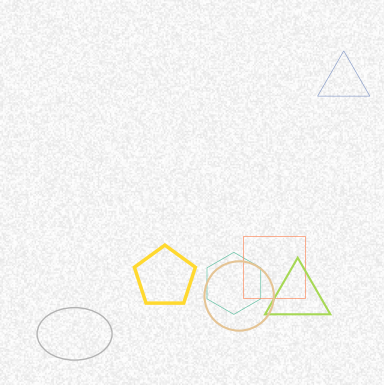[{"shape": "hexagon", "thickness": 0.5, "radius": 0.4, "center": [0.607, 0.264]}, {"shape": "square", "thickness": 0.5, "radius": 0.4, "center": [0.711, 0.306]}, {"shape": "triangle", "thickness": 0.5, "radius": 0.39, "center": [0.893, 0.789]}, {"shape": "triangle", "thickness": 1.5, "radius": 0.49, "center": [0.773, 0.233]}, {"shape": "pentagon", "thickness": 2.5, "radius": 0.42, "center": [0.428, 0.28]}, {"shape": "circle", "thickness": 1.5, "radius": 0.45, "center": [0.621, 0.231]}, {"shape": "oval", "thickness": 1, "radius": 0.49, "center": [0.194, 0.133]}]